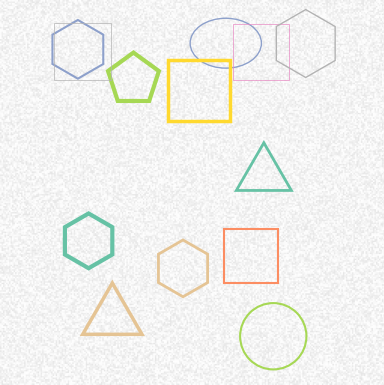[{"shape": "triangle", "thickness": 2, "radius": 0.41, "center": [0.685, 0.547]}, {"shape": "hexagon", "thickness": 3, "radius": 0.36, "center": [0.23, 0.374]}, {"shape": "square", "thickness": 1.5, "radius": 0.35, "center": [0.651, 0.334]}, {"shape": "oval", "thickness": 1, "radius": 0.46, "center": [0.586, 0.888]}, {"shape": "hexagon", "thickness": 1.5, "radius": 0.38, "center": [0.202, 0.872]}, {"shape": "square", "thickness": 0.5, "radius": 0.36, "center": [0.677, 0.866]}, {"shape": "pentagon", "thickness": 3, "radius": 0.35, "center": [0.347, 0.794]}, {"shape": "circle", "thickness": 1.5, "radius": 0.43, "center": [0.71, 0.127]}, {"shape": "square", "thickness": 2.5, "radius": 0.4, "center": [0.516, 0.765]}, {"shape": "triangle", "thickness": 2.5, "radius": 0.44, "center": [0.292, 0.176]}, {"shape": "hexagon", "thickness": 2, "radius": 0.37, "center": [0.475, 0.303]}, {"shape": "square", "thickness": 0.5, "radius": 0.37, "center": [0.214, 0.867]}, {"shape": "hexagon", "thickness": 1, "radius": 0.44, "center": [0.794, 0.887]}]